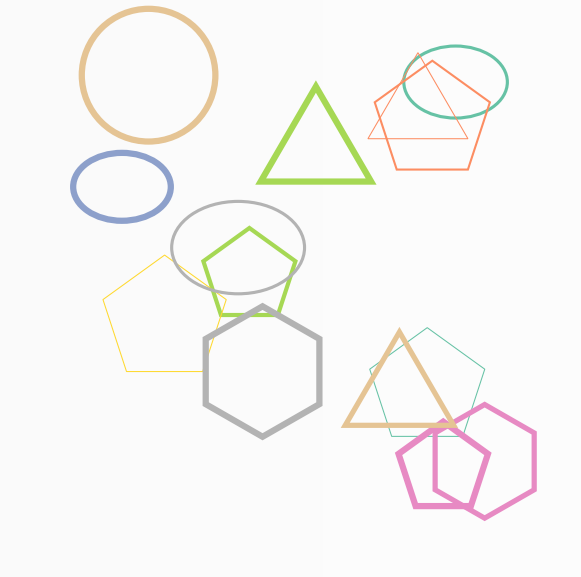[{"shape": "pentagon", "thickness": 0.5, "radius": 0.52, "center": [0.735, 0.328]}, {"shape": "oval", "thickness": 1.5, "radius": 0.45, "center": [0.784, 0.857]}, {"shape": "pentagon", "thickness": 1, "radius": 0.52, "center": [0.744, 0.79]}, {"shape": "triangle", "thickness": 0.5, "radius": 0.5, "center": [0.719, 0.809]}, {"shape": "oval", "thickness": 3, "radius": 0.42, "center": [0.21, 0.676]}, {"shape": "hexagon", "thickness": 2.5, "radius": 0.49, "center": [0.834, 0.2]}, {"shape": "pentagon", "thickness": 3, "radius": 0.4, "center": [0.763, 0.188]}, {"shape": "triangle", "thickness": 3, "radius": 0.55, "center": [0.543, 0.74]}, {"shape": "pentagon", "thickness": 2, "radius": 0.42, "center": [0.429, 0.521]}, {"shape": "pentagon", "thickness": 0.5, "radius": 0.56, "center": [0.283, 0.446]}, {"shape": "circle", "thickness": 3, "radius": 0.57, "center": [0.256, 0.869]}, {"shape": "triangle", "thickness": 2.5, "radius": 0.54, "center": [0.687, 0.316]}, {"shape": "oval", "thickness": 1.5, "radius": 0.57, "center": [0.41, 0.57]}, {"shape": "hexagon", "thickness": 3, "radius": 0.56, "center": [0.452, 0.356]}]